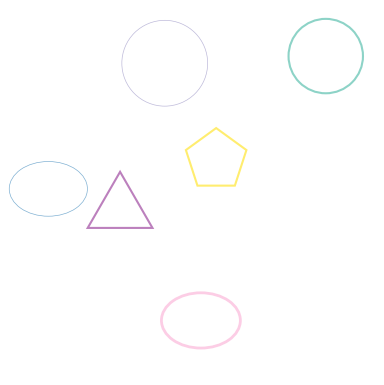[{"shape": "circle", "thickness": 1.5, "radius": 0.48, "center": [0.846, 0.854]}, {"shape": "circle", "thickness": 0.5, "radius": 0.56, "center": [0.428, 0.836]}, {"shape": "oval", "thickness": 0.5, "radius": 0.51, "center": [0.126, 0.509]}, {"shape": "oval", "thickness": 2, "radius": 0.51, "center": [0.522, 0.168]}, {"shape": "triangle", "thickness": 1.5, "radius": 0.49, "center": [0.312, 0.457]}, {"shape": "pentagon", "thickness": 1.5, "radius": 0.41, "center": [0.561, 0.585]}]